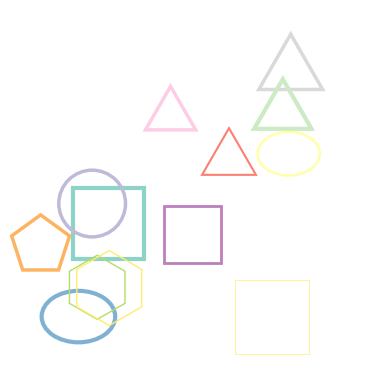[{"shape": "square", "thickness": 3, "radius": 0.47, "center": [0.282, 0.42]}, {"shape": "oval", "thickness": 2, "radius": 0.4, "center": [0.75, 0.601]}, {"shape": "circle", "thickness": 2.5, "radius": 0.43, "center": [0.239, 0.471]}, {"shape": "triangle", "thickness": 1.5, "radius": 0.4, "center": [0.595, 0.586]}, {"shape": "oval", "thickness": 3, "radius": 0.48, "center": [0.204, 0.178]}, {"shape": "pentagon", "thickness": 2.5, "radius": 0.4, "center": [0.106, 0.363]}, {"shape": "hexagon", "thickness": 1, "radius": 0.42, "center": [0.252, 0.254]}, {"shape": "triangle", "thickness": 2.5, "radius": 0.38, "center": [0.443, 0.7]}, {"shape": "triangle", "thickness": 2.5, "radius": 0.48, "center": [0.755, 0.815]}, {"shape": "square", "thickness": 2, "radius": 0.37, "center": [0.5, 0.39]}, {"shape": "triangle", "thickness": 3, "radius": 0.43, "center": [0.735, 0.708]}, {"shape": "square", "thickness": 0.5, "radius": 0.48, "center": [0.707, 0.176]}, {"shape": "hexagon", "thickness": 1, "radius": 0.49, "center": [0.284, 0.252]}]